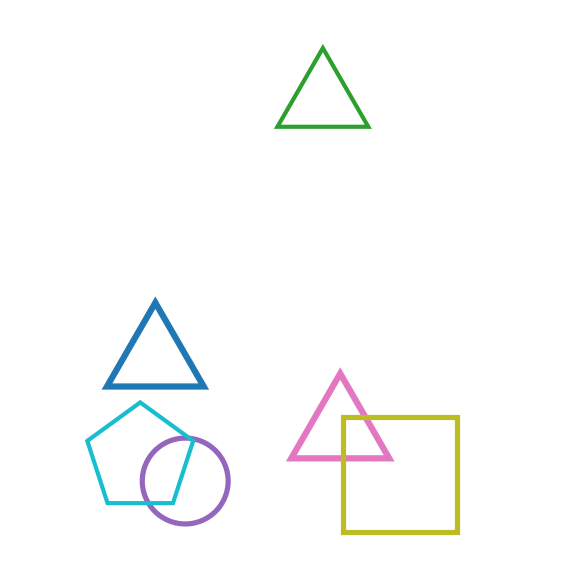[{"shape": "triangle", "thickness": 3, "radius": 0.48, "center": [0.269, 0.378]}, {"shape": "triangle", "thickness": 2, "radius": 0.45, "center": [0.559, 0.825]}, {"shape": "circle", "thickness": 2.5, "radius": 0.37, "center": [0.321, 0.166]}, {"shape": "triangle", "thickness": 3, "radius": 0.49, "center": [0.589, 0.254]}, {"shape": "square", "thickness": 2.5, "radius": 0.5, "center": [0.693, 0.177]}, {"shape": "pentagon", "thickness": 2, "radius": 0.48, "center": [0.243, 0.206]}]